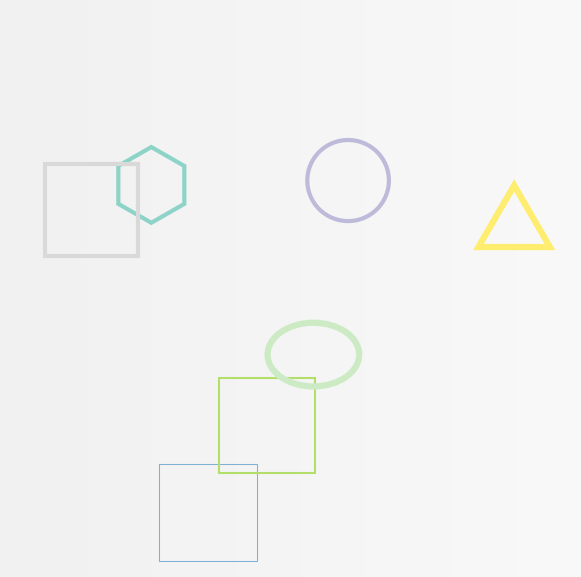[{"shape": "hexagon", "thickness": 2, "radius": 0.33, "center": [0.26, 0.679]}, {"shape": "circle", "thickness": 2, "radius": 0.35, "center": [0.599, 0.687]}, {"shape": "square", "thickness": 0.5, "radius": 0.42, "center": [0.358, 0.111]}, {"shape": "square", "thickness": 1, "radius": 0.41, "center": [0.46, 0.262]}, {"shape": "square", "thickness": 2, "radius": 0.4, "center": [0.158, 0.635]}, {"shape": "oval", "thickness": 3, "radius": 0.39, "center": [0.539, 0.385]}, {"shape": "triangle", "thickness": 3, "radius": 0.36, "center": [0.885, 0.607]}]